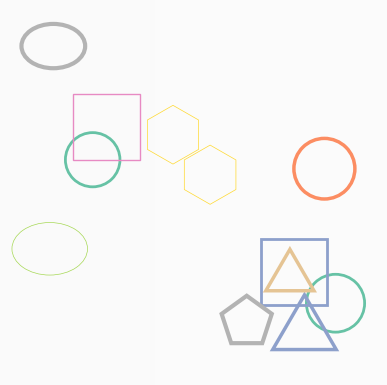[{"shape": "circle", "thickness": 2, "radius": 0.35, "center": [0.239, 0.585]}, {"shape": "circle", "thickness": 2, "radius": 0.38, "center": [0.866, 0.212]}, {"shape": "circle", "thickness": 2.5, "radius": 0.39, "center": [0.837, 0.562]}, {"shape": "triangle", "thickness": 2.5, "radius": 0.47, "center": [0.786, 0.139]}, {"shape": "square", "thickness": 2, "radius": 0.43, "center": [0.759, 0.294]}, {"shape": "square", "thickness": 1, "radius": 0.43, "center": [0.275, 0.67]}, {"shape": "oval", "thickness": 0.5, "radius": 0.49, "center": [0.128, 0.354]}, {"shape": "hexagon", "thickness": 0.5, "radius": 0.38, "center": [0.446, 0.65]}, {"shape": "hexagon", "thickness": 0.5, "radius": 0.38, "center": [0.542, 0.546]}, {"shape": "triangle", "thickness": 2.5, "radius": 0.36, "center": [0.748, 0.281]}, {"shape": "pentagon", "thickness": 3, "radius": 0.34, "center": [0.637, 0.164]}, {"shape": "oval", "thickness": 3, "radius": 0.41, "center": [0.138, 0.88]}]